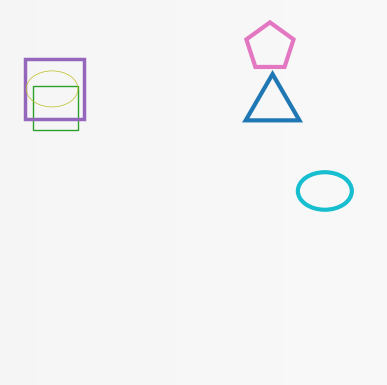[{"shape": "triangle", "thickness": 3, "radius": 0.4, "center": [0.703, 0.727]}, {"shape": "square", "thickness": 1, "radius": 0.29, "center": [0.143, 0.719]}, {"shape": "square", "thickness": 2.5, "radius": 0.38, "center": [0.141, 0.769]}, {"shape": "pentagon", "thickness": 3, "radius": 0.32, "center": [0.697, 0.878]}, {"shape": "oval", "thickness": 0.5, "radius": 0.33, "center": [0.134, 0.769]}, {"shape": "oval", "thickness": 3, "radius": 0.35, "center": [0.838, 0.504]}]